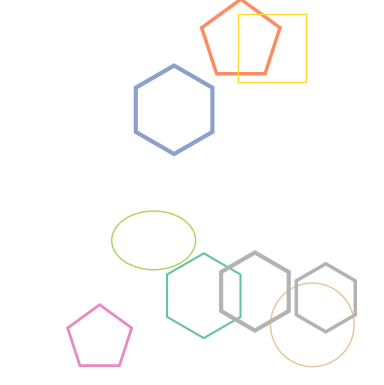[{"shape": "hexagon", "thickness": 1.5, "radius": 0.55, "center": [0.529, 0.232]}, {"shape": "pentagon", "thickness": 2.5, "radius": 0.54, "center": [0.626, 0.895]}, {"shape": "hexagon", "thickness": 3, "radius": 0.57, "center": [0.452, 0.715]}, {"shape": "pentagon", "thickness": 2, "radius": 0.44, "center": [0.259, 0.121]}, {"shape": "oval", "thickness": 1, "radius": 0.54, "center": [0.399, 0.376]}, {"shape": "square", "thickness": 1, "radius": 0.44, "center": [0.706, 0.875]}, {"shape": "circle", "thickness": 1, "radius": 0.54, "center": [0.811, 0.156]}, {"shape": "hexagon", "thickness": 2.5, "radius": 0.44, "center": [0.846, 0.227]}, {"shape": "hexagon", "thickness": 3, "radius": 0.51, "center": [0.662, 0.243]}]